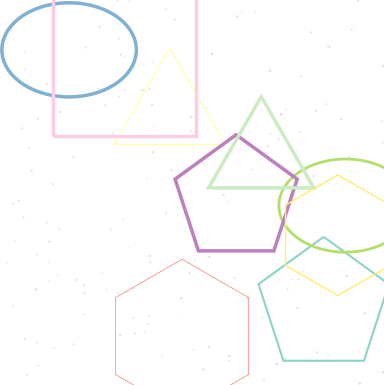[{"shape": "pentagon", "thickness": 1.5, "radius": 0.89, "center": [0.841, 0.207]}, {"shape": "triangle", "thickness": 1, "radius": 0.84, "center": [0.441, 0.708]}, {"shape": "hexagon", "thickness": 0.5, "radius": 1.0, "center": [0.473, 0.127]}, {"shape": "oval", "thickness": 2.5, "radius": 0.87, "center": [0.18, 0.871]}, {"shape": "oval", "thickness": 2, "radius": 0.86, "center": [0.897, 0.466]}, {"shape": "square", "thickness": 2.5, "radius": 0.93, "center": [0.324, 0.833]}, {"shape": "pentagon", "thickness": 2.5, "radius": 0.83, "center": [0.613, 0.483]}, {"shape": "triangle", "thickness": 2.5, "radius": 0.79, "center": [0.679, 0.591]}, {"shape": "hexagon", "thickness": 1, "radius": 0.78, "center": [0.877, 0.389]}]